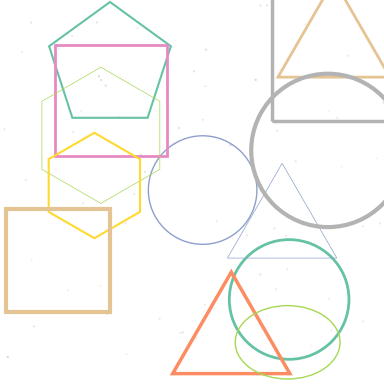[{"shape": "circle", "thickness": 2, "radius": 0.78, "center": [0.751, 0.222]}, {"shape": "pentagon", "thickness": 1.5, "radius": 0.83, "center": [0.286, 0.829]}, {"shape": "triangle", "thickness": 2.5, "radius": 0.88, "center": [0.601, 0.117]}, {"shape": "triangle", "thickness": 0.5, "radius": 0.82, "center": [0.733, 0.412]}, {"shape": "circle", "thickness": 1, "radius": 0.7, "center": [0.526, 0.506]}, {"shape": "square", "thickness": 2, "radius": 0.72, "center": [0.288, 0.739]}, {"shape": "oval", "thickness": 1, "radius": 0.68, "center": [0.747, 0.111]}, {"shape": "hexagon", "thickness": 0.5, "radius": 0.88, "center": [0.262, 0.649]}, {"shape": "hexagon", "thickness": 1.5, "radius": 0.68, "center": [0.245, 0.518]}, {"shape": "triangle", "thickness": 2, "radius": 0.84, "center": [0.867, 0.884]}, {"shape": "square", "thickness": 3, "radius": 0.67, "center": [0.15, 0.323]}, {"shape": "square", "thickness": 2.5, "radius": 0.8, "center": [0.868, 0.847]}, {"shape": "circle", "thickness": 3, "radius": 1.0, "center": [0.852, 0.609]}]